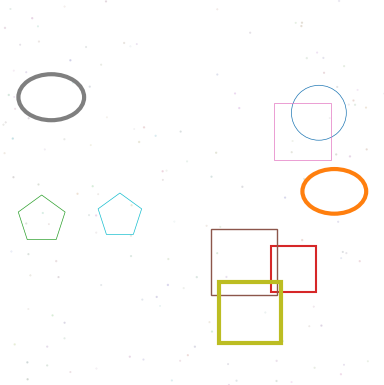[{"shape": "circle", "thickness": 0.5, "radius": 0.36, "center": [0.828, 0.707]}, {"shape": "oval", "thickness": 3, "radius": 0.41, "center": [0.868, 0.503]}, {"shape": "pentagon", "thickness": 0.5, "radius": 0.32, "center": [0.108, 0.43]}, {"shape": "square", "thickness": 1.5, "radius": 0.29, "center": [0.762, 0.301]}, {"shape": "square", "thickness": 1, "radius": 0.43, "center": [0.634, 0.32]}, {"shape": "square", "thickness": 0.5, "radius": 0.37, "center": [0.786, 0.659]}, {"shape": "oval", "thickness": 3, "radius": 0.43, "center": [0.133, 0.748]}, {"shape": "square", "thickness": 3, "radius": 0.4, "center": [0.649, 0.188]}, {"shape": "pentagon", "thickness": 0.5, "radius": 0.3, "center": [0.311, 0.439]}]